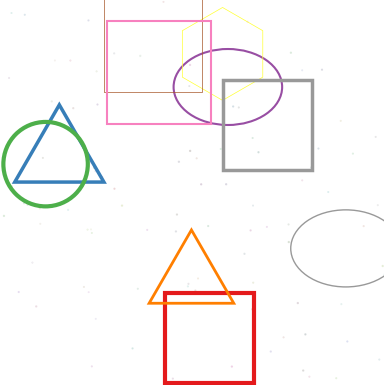[{"shape": "square", "thickness": 3, "radius": 0.58, "center": [0.544, 0.123]}, {"shape": "triangle", "thickness": 2.5, "radius": 0.67, "center": [0.154, 0.594]}, {"shape": "circle", "thickness": 3, "radius": 0.55, "center": [0.118, 0.574]}, {"shape": "oval", "thickness": 1.5, "radius": 0.7, "center": [0.592, 0.774]}, {"shape": "triangle", "thickness": 2, "radius": 0.63, "center": [0.497, 0.276]}, {"shape": "hexagon", "thickness": 0.5, "radius": 0.6, "center": [0.578, 0.86]}, {"shape": "square", "thickness": 0.5, "radius": 0.64, "center": [0.398, 0.887]}, {"shape": "square", "thickness": 1.5, "radius": 0.67, "center": [0.413, 0.812]}, {"shape": "square", "thickness": 2.5, "radius": 0.58, "center": [0.695, 0.675]}, {"shape": "oval", "thickness": 1, "radius": 0.71, "center": [0.898, 0.355]}]